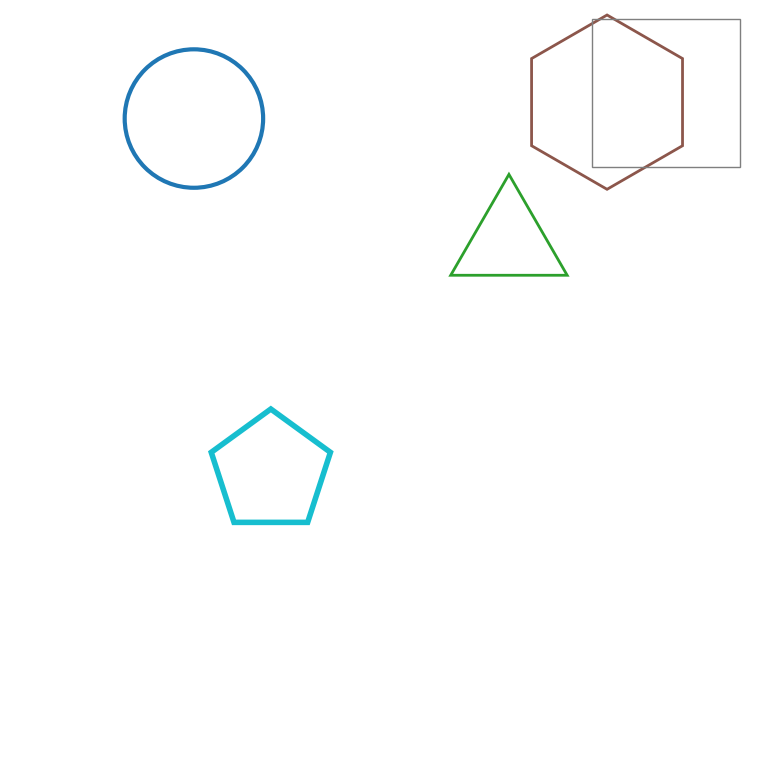[{"shape": "circle", "thickness": 1.5, "radius": 0.45, "center": [0.252, 0.846]}, {"shape": "triangle", "thickness": 1, "radius": 0.44, "center": [0.661, 0.686]}, {"shape": "hexagon", "thickness": 1, "radius": 0.57, "center": [0.788, 0.867]}, {"shape": "square", "thickness": 0.5, "radius": 0.48, "center": [0.864, 0.879]}, {"shape": "pentagon", "thickness": 2, "radius": 0.41, "center": [0.352, 0.387]}]